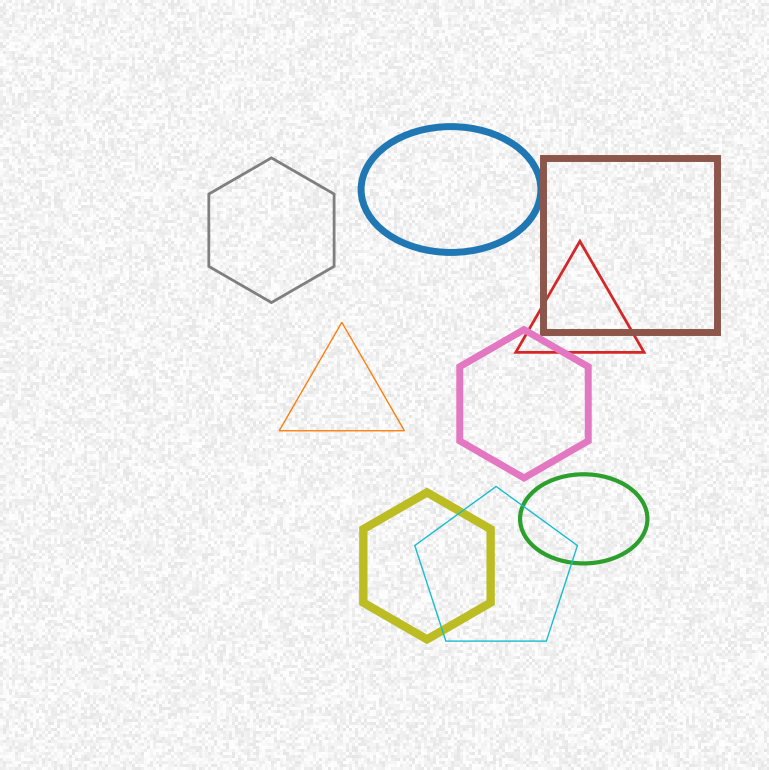[{"shape": "oval", "thickness": 2.5, "radius": 0.58, "center": [0.586, 0.754]}, {"shape": "triangle", "thickness": 0.5, "radius": 0.47, "center": [0.444, 0.488]}, {"shape": "oval", "thickness": 1.5, "radius": 0.41, "center": [0.758, 0.326]}, {"shape": "triangle", "thickness": 1, "radius": 0.48, "center": [0.753, 0.59]}, {"shape": "square", "thickness": 2.5, "radius": 0.57, "center": [0.818, 0.682]}, {"shape": "hexagon", "thickness": 2.5, "radius": 0.48, "center": [0.681, 0.476]}, {"shape": "hexagon", "thickness": 1, "radius": 0.47, "center": [0.353, 0.701]}, {"shape": "hexagon", "thickness": 3, "radius": 0.48, "center": [0.555, 0.265]}, {"shape": "pentagon", "thickness": 0.5, "radius": 0.56, "center": [0.644, 0.257]}]